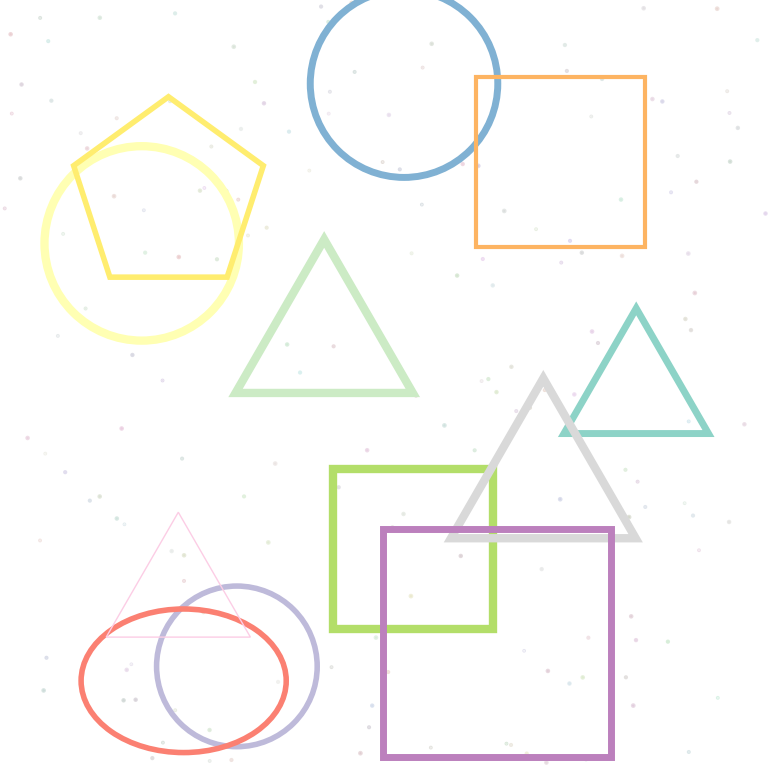[{"shape": "triangle", "thickness": 2.5, "radius": 0.54, "center": [0.826, 0.491]}, {"shape": "circle", "thickness": 3, "radius": 0.63, "center": [0.184, 0.684]}, {"shape": "circle", "thickness": 2, "radius": 0.52, "center": [0.308, 0.135]}, {"shape": "oval", "thickness": 2, "radius": 0.67, "center": [0.239, 0.116]}, {"shape": "circle", "thickness": 2.5, "radius": 0.61, "center": [0.525, 0.891]}, {"shape": "square", "thickness": 1.5, "radius": 0.55, "center": [0.728, 0.79]}, {"shape": "square", "thickness": 3, "radius": 0.52, "center": [0.536, 0.287]}, {"shape": "triangle", "thickness": 0.5, "radius": 0.54, "center": [0.232, 0.227]}, {"shape": "triangle", "thickness": 3, "radius": 0.69, "center": [0.706, 0.37]}, {"shape": "square", "thickness": 2.5, "radius": 0.74, "center": [0.645, 0.165]}, {"shape": "triangle", "thickness": 3, "radius": 0.66, "center": [0.421, 0.556]}, {"shape": "pentagon", "thickness": 2, "radius": 0.65, "center": [0.219, 0.745]}]